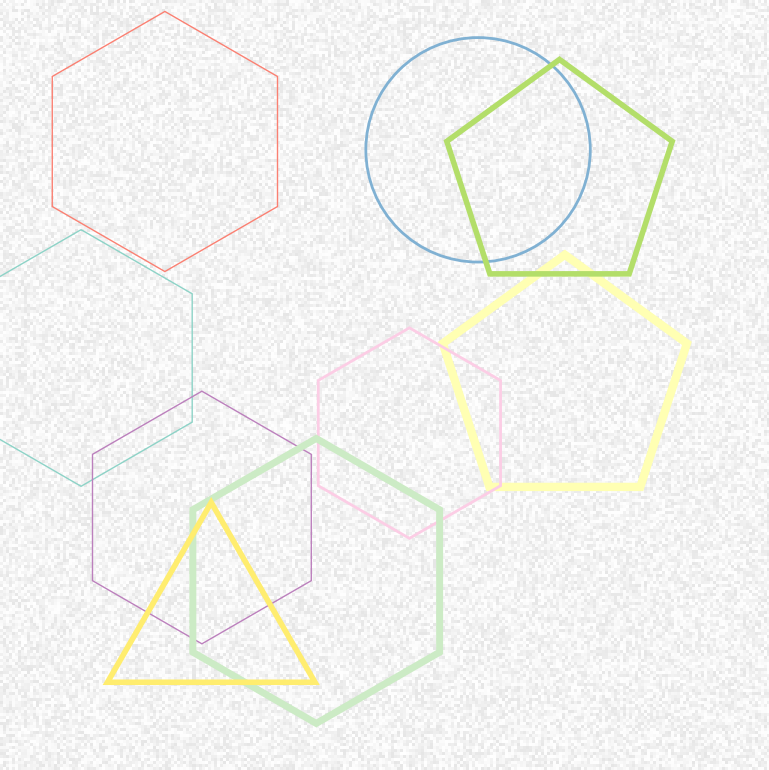[{"shape": "hexagon", "thickness": 0.5, "radius": 0.83, "center": [0.105, 0.535]}, {"shape": "pentagon", "thickness": 3, "radius": 0.83, "center": [0.734, 0.502]}, {"shape": "hexagon", "thickness": 0.5, "radius": 0.84, "center": [0.214, 0.816]}, {"shape": "circle", "thickness": 1, "radius": 0.73, "center": [0.621, 0.805]}, {"shape": "pentagon", "thickness": 2, "radius": 0.77, "center": [0.727, 0.769]}, {"shape": "hexagon", "thickness": 1, "radius": 0.68, "center": [0.532, 0.438]}, {"shape": "hexagon", "thickness": 0.5, "radius": 0.82, "center": [0.262, 0.328]}, {"shape": "hexagon", "thickness": 2.5, "radius": 0.93, "center": [0.411, 0.246]}, {"shape": "triangle", "thickness": 2, "radius": 0.78, "center": [0.274, 0.192]}]